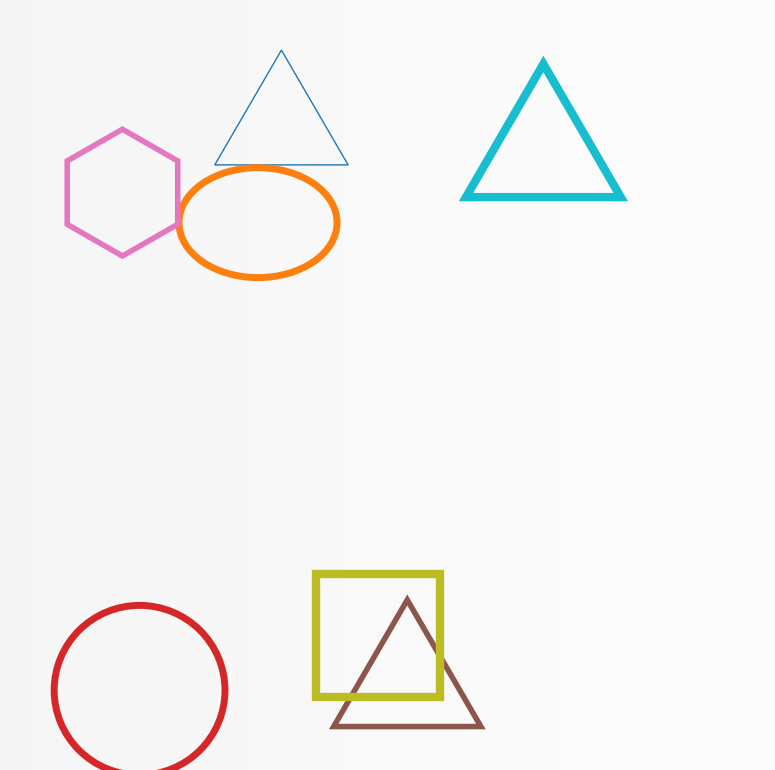[{"shape": "triangle", "thickness": 0.5, "radius": 0.5, "center": [0.363, 0.836]}, {"shape": "oval", "thickness": 2.5, "radius": 0.51, "center": [0.333, 0.711]}, {"shape": "circle", "thickness": 2.5, "radius": 0.55, "center": [0.18, 0.104]}, {"shape": "triangle", "thickness": 2, "radius": 0.55, "center": [0.526, 0.111]}, {"shape": "hexagon", "thickness": 2, "radius": 0.41, "center": [0.158, 0.75]}, {"shape": "square", "thickness": 3, "radius": 0.4, "center": [0.488, 0.175]}, {"shape": "triangle", "thickness": 3, "radius": 0.58, "center": [0.701, 0.802]}]